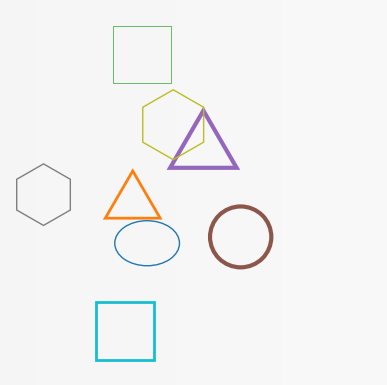[{"shape": "oval", "thickness": 1, "radius": 0.42, "center": [0.38, 0.368]}, {"shape": "triangle", "thickness": 2, "radius": 0.41, "center": [0.343, 0.474]}, {"shape": "square", "thickness": 0.5, "radius": 0.37, "center": [0.367, 0.858]}, {"shape": "triangle", "thickness": 3, "radius": 0.5, "center": [0.525, 0.614]}, {"shape": "circle", "thickness": 3, "radius": 0.4, "center": [0.621, 0.385]}, {"shape": "hexagon", "thickness": 1, "radius": 0.4, "center": [0.112, 0.494]}, {"shape": "hexagon", "thickness": 1, "radius": 0.45, "center": [0.447, 0.676]}, {"shape": "square", "thickness": 2, "radius": 0.38, "center": [0.323, 0.139]}]